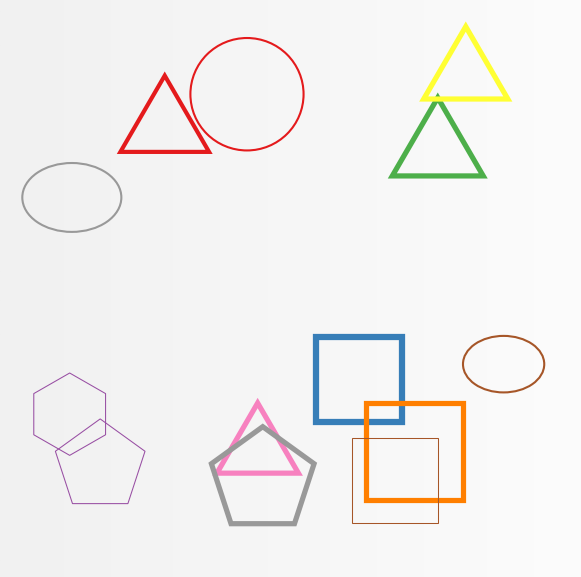[{"shape": "triangle", "thickness": 2, "radius": 0.44, "center": [0.283, 0.78]}, {"shape": "circle", "thickness": 1, "radius": 0.49, "center": [0.425, 0.836]}, {"shape": "square", "thickness": 3, "radius": 0.37, "center": [0.617, 0.342]}, {"shape": "triangle", "thickness": 2.5, "radius": 0.45, "center": [0.753, 0.74]}, {"shape": "pentagon", "thickness": 0.5, "radius": 0.41, "center": [0.172, 0.193]}, {"shape": "hexagon", "thickness": 0.5, "radius": 0.36, "center": [0.12, 0.282]}, {"shape": "square", "thickness": 2.5, "radius": 0.42, "center": [0.713, 0.217]}, {"shape": "triangle", "thickness": 2.5, "radius": 0.42, "center": [0.801, 0.869]}, {"shape": "square", "thickness": 0.5, "radius": 0.37, "center": [0.68, 0.167]}, {"shape": "oval", "thickness": 1, "radius": 0.35, "center": [0.866, 0.369]}, {"shape": "triangle", "thickness": 2.5, "radius": 0.4, "center": [0.443, 0.22]}, {"shape": "oval", "thickness": 1, "radius": 0.43, "center": [0.124, 0.657]}, {"shape": "pentagon", "thickness": 2.5, "radius": 0.46, "center": [0.452, 0.167]}]